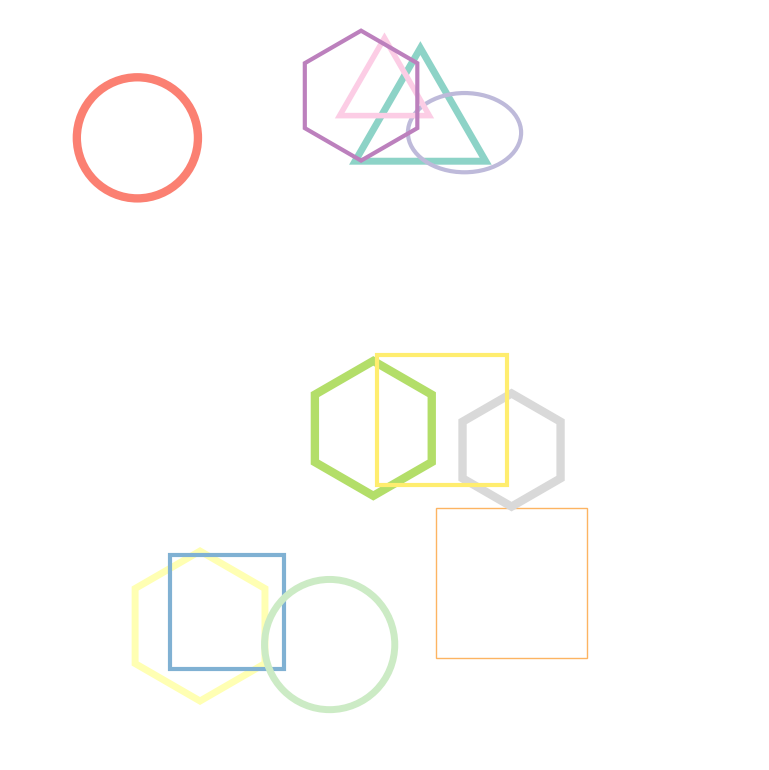[{"shape": "triangle", "thickness": 2.5, "radius": 0.49, "center": [0.546, 0.84]}, {"shape": "hexagon", "thickness": 2.5, "radius": 0.49, "center": [0.26, 0.187]}, {"shape": "oval", "thickness": 1.5, "radius": 0.37, "center": [0.603, 0.828]}, {"shape": "circle", "thickness": 3, "radius": 0.39, "center": [0.178, 0.821]}, {"shape": "square", "thickness": 1.5, "radius": 0.37, "center": [0.295, 0.205]}, {"shape": "square", "thickness": 0.5, "radius": 0.49, "center": [0.664, 0.243]}, {"shape": "hexagon", "thickness": 3, "radius": 0.44, "center": [0.485, 0.444]}, {"shape": "triangle", "thickness": 2, "radius": 0.34, "center": [0.499, 0.883]}, {"shape": "hexagon", "thickness": 3, "radius": 0.37, "center": [0.664, 0.416]}, {"shape": "hexagon", "thickness": 1.5, "radius": 0.42, "center": [0.469, 0.876]}, {"shape": "circle", "thickness": 2.5, "radius": 0.42, "center": [0.428, 0.163]}, {"shape": "square", "thickness": 1.5, "radius": 0.42, "center": [0.574, 0.455]}]